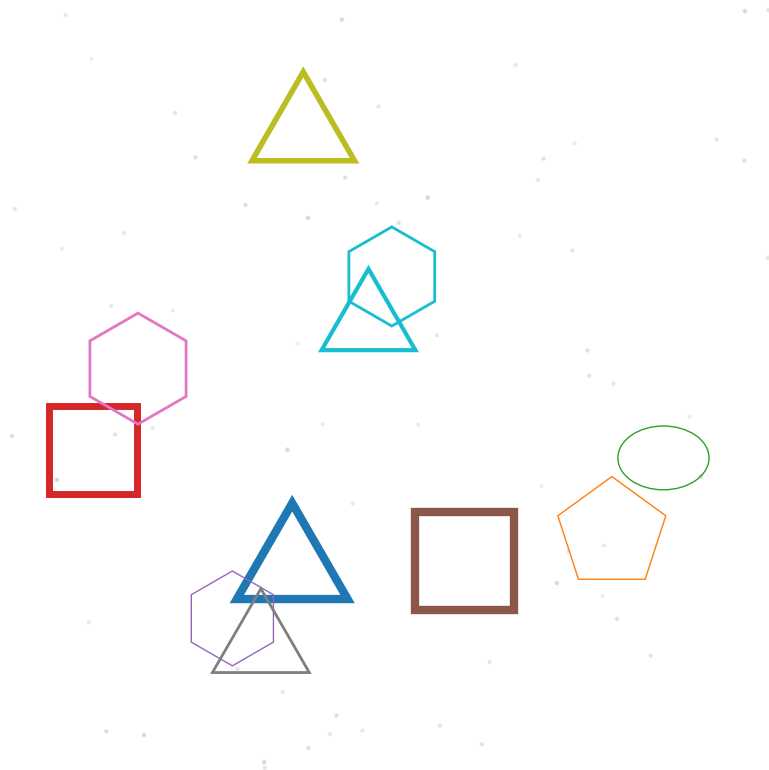[{"shape": "triangle", "thickness": 3, "radius": 0.42, "center": [0.379, 0.264]}, {"shape": "pentagon", "thickness": 0.5, "radius": 0.37, "center": [0.795, 0.307]}, {"shape": "oval", "thickness": 0.5, "radius": 0.3, "center": [0.862, 0.405]}, {"shape": "square", "thickness": 2.5, "radius": 0.29, "center": [0.121, 0.415]}, {"shape": "hexagon", "thickness": 0.5, "radius": 0.31, "center": [0.302, 0.197]}, {"shape": "square", "thickness": 3, "radius": 0.32, "center": [0.603, 0.271]}, {"shape": "hexagon", "thickness": 1, "radius": 0.36, "center": [0.179, 0.521]}, {"shape": "triangle", "thickness": 1, "radius": 0.36, "center": [0.339, 0.163]}, {"shape": "triangle", "thickness": 2, "radius": 0.38, "center": [0.394, 0.83]}, {"shape": "triangle", "thickness": 1.5, "radius": 0.35, "center": [0.479, 0.58]}, {"shape": "hexagon", "thickness": 1, "radius": 0.32, "center": [0.509, 0.641]}]